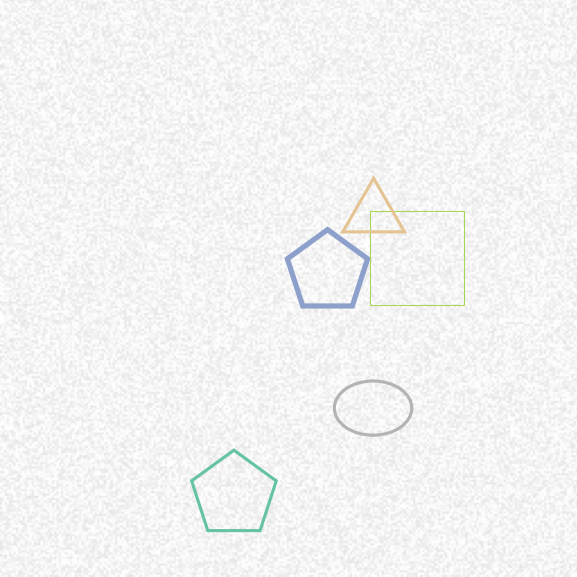[{"shape": "pentagon", "thickness": 1.5, "radius": 0.39, "center": [0.405, 0.143]}, {"shape": "pentagon", "thickness": 2.5, "radius": 0.37, "center": [0.567, 0.528]}, {"shape": "square", "thickness": 0.5, "radius": 0.41, "center": [0.722, 0.552]}, {"shape": "triangle", "thickness": 1.5, "radius": 0.31, "center": [0.647, 0.629]}, {"shape": "oval", "thickness": 1.5, "radius": 0.34, "center": [0.646, 0.292]}]